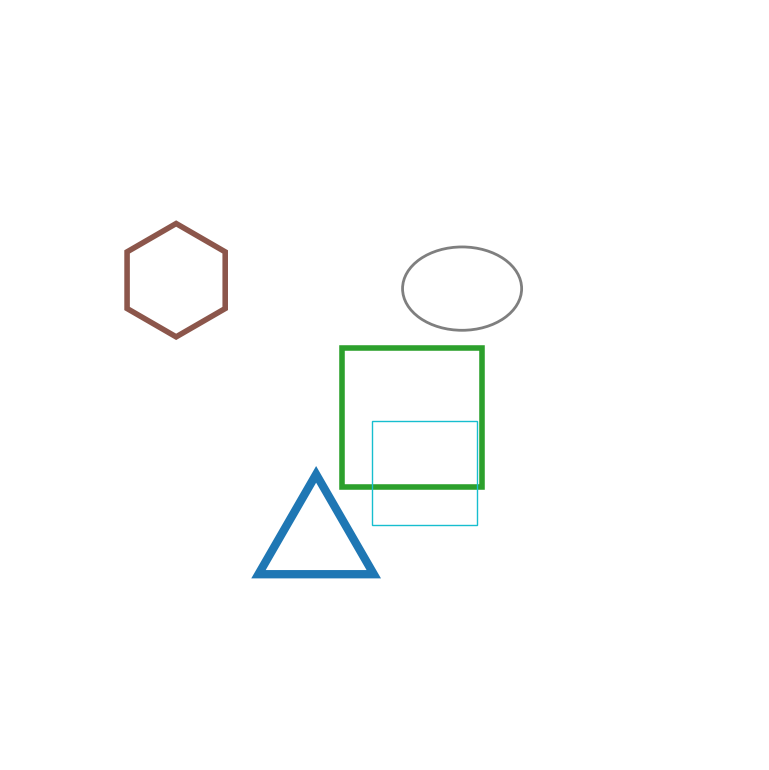[{"shape": "triangle", "thickness": 3, "radius": 0.43, "center": [0.411, 0.297]}, {"shape": "square", "thickness": 2, "radius": 0.45, "center": [0.535, 0.458]}, {"shape": "hexagon", "thickness": 2, "radius": 0.37, "center": [0.229, 0.636]}, {"shape": "oval", "thickness": 1, "radius": 0.39, "center": [0.6, 0.625]}, {"shape": "square", "thickness": 0.5, "radius": 0.34, "center": [0.551, 0.386]}]